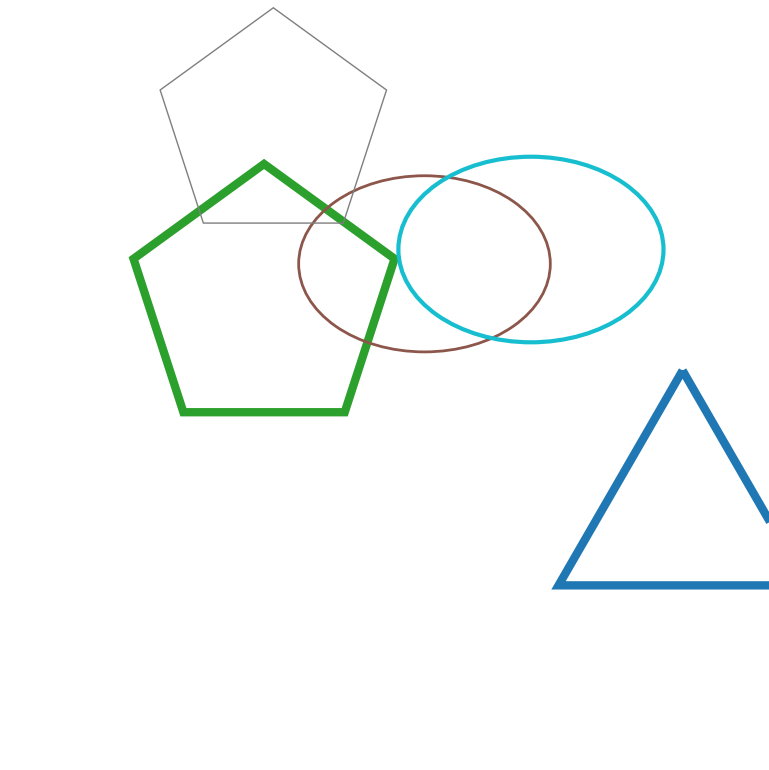[{"shape": "triangle", "thickness": 3, "radius": 0.93, "center": [0.886, 0.333]}, {"shape": "pentagon", "thickness": 3, "radius": 0.89, "center": [0.343, 0.609]}, {"shape": "oval", "thickness": 1, "radius": 0.82, "center": [0.551, 0.657]}, {"shape": "pentagon", "thickness": 0.5, "radius": 0.77, "center": [0.355, 0.835]}, {"shape": "oval", "thickness": 1.5, "radius": 0.86, "center": [0.69, 0.676]}]